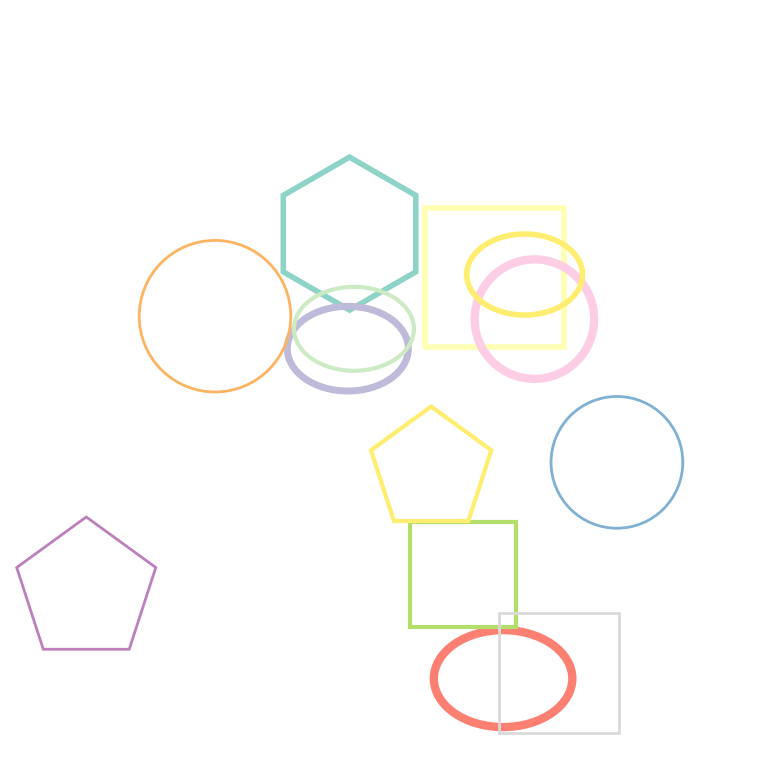[{"shape": "hexagon", "thickness": 2, "radius": 0.5, "center": [0.454, 0.697]}, {"shape": "square", "thickness": 2, "radius": 0.45, "center": [0.642, 0.639]}, {"shape": "oval", "thickness": 2.5, "radius": 0.39, "center": [0.452, 0.547]}, {"shape": "oval", "thickness": 3, "radius": 0.45, "center": [0.653, 0.119]}, {"shape": "circle", "thickness": 1, "radius": 0.43, "center": [0.801, 0.4]}, {"shape": "circle", "thickness": 1, "radius": 0.49, "center": [0.279, 0.589]}, {"shape": "square", "thickness": 1.5, "radius": 0.34, "center": [0.601, 0.254]}, {"shape": "circle", "thickness": 3, "radius": 0.39, "center": [0.694, 0.586]}, {"shape": "square", "thickness": 1, "radius": 0.39, "center": [0.726, 0.126]}, {"shape": "pentagon", "thickness": 1, "radius": 0.47, "center": [0.112, 0.234]}, {"shape": "oval", "thickness": 1.5, "radius": 0.39, "center": [0.46, 0.573]}, {"shape": "oval", "thickness": 2, "radius": 0.38, "center": [0.681, 0.643]}, {"shape": "pentagon", "thickness": 1.5, "radius": 0.41, "center": [0.56, 0.39]}]